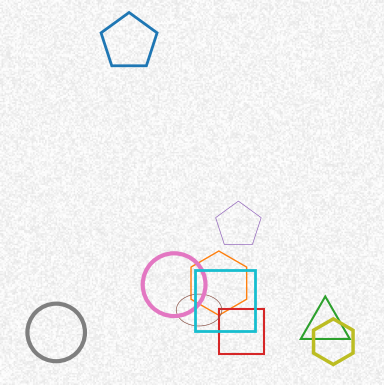[{"shape": "pentagon", "thickness": 2, "radius": 0.38, "center": [0.335, 0.891]}, {"shape": "hexagon", "thickness": 1, "radius": 0.42, "center": [0.568, 0.265]}, {"shape": "triangle", "thickness": 1.5, "radius": 0.37, "center": [0.845, 0.156]}, {"shape": "square", "thickness": 1.5, "radius": 0.29, "center": [0.627, 0.14]}, {"shape": "pentagon", "thickness": 0.5, "radius": 0.31, "center": [0.619, 0.415]}, {"shape": "oval", "thickness": 0.5, "radius": 0.3, "center": [0.517, 0.195]}, {"shape": "circle", "thickness": 3, "radius": 0.41, "center": [0.452, 0.261]}, {"shape": "circle", "thickness": 3, "radius": 0.37, "center": [0.146, 0.137]}, {"shape": "hexagon", "thickness": 2.5, "radius": 0.3, "center": [0.866, 0.113]}, {"shape": "square", "thickness": 2, "radius": 0.39, "center": [0.584, 0.22]}]